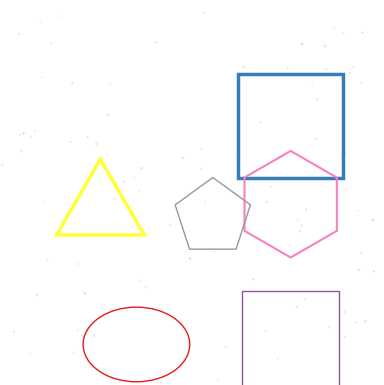[{"shape": "oval", "thickness": 1, "radius": 0.69, "center": [0.354, 0.105]}, {"shape": "square", "thickness": 2.5, "radius": 0.68, "center": [0.755, 0.672]}, {"shape": "square", "thickness": 1, "radius": 0.63, "center": [0.754, 0.117]}, {"shape": "triangle", "thickness": 2.5, "radius": 0.66, "center": [0.261, 0.455]}, {"shape": "hexagon", "thickness": 1.5, "radius": 0.69, "center": [0.755, 0.47]}, {"shape": "pentagon", "thickness": 1, "radius": 0.51, "center": [0.553, 0.436]}]